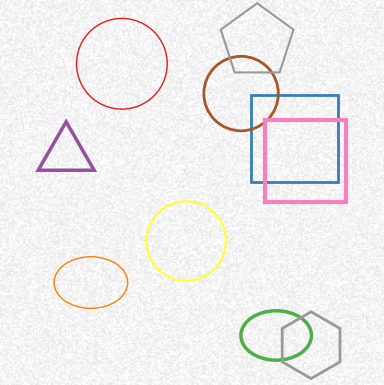[{"shape": "circle", "thickness": 1, "radius": 0.59, "center": [0.317, 0.834]}, {"shape": "square", "thickness": 2, "radius": 0.57, "center": [0.765, 0.64]}, {"shape": "oval", "thickness": 2.5, "radius": 0.46, "center": [0.717, 0.129]}, {"shape": "triangle", "thickness": 2.5, "radius": 0.42, "center": [0.172, 0.6]}, {"shape": "oval", "thickness": 1, "radius": 0.48, "center": [0.236, 0.266]}, {"shape": "circle", "thickness": 1.5, "radius": 0.52, "center": [0.484, 0.374]}, {"shape": "circle", "thickness": 2, "radius": 0.48, "center": [0.626, 0.757]}, {"shape": "square", "thickness": 3, "radius": 0.53, "center": [0.794, 0.582]}, {"shape": "pentagon", "thickness": 1.5, "radius": 0.5, "center": [0.668, 0.892]}, {"shape": "hexagon", "thickness": 2, "radius": 0.43, "center": [0.808, 0.103]}]